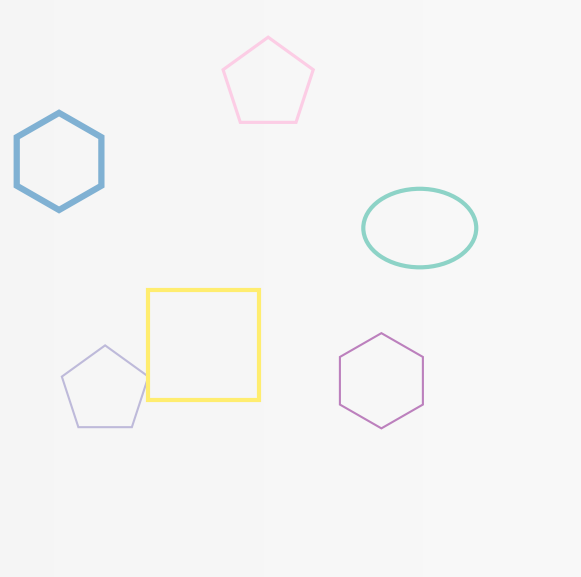[{"shape": "oval", "thickness": 2, "radius": 0.49, "center": [0.722, 0.604]}, {"shape": "pentagon", "thickness": 1, "radius": 0.39, "center": [0.181, 0.323]}, {"shape": "hexagon", "thickness": 3, "radius": 0.42, "center": [0.102, 0.72]}, {"shape": "pentagon", "thickness": 1.5, "radius": 0.41, "center": [0.461, 0.853]}, {"shape": "hexagon", "thickness": 1, "radius": 0.41, "center": [0.656, 0.34]}, {"shape": "square", "thickness": 2, "radius": 0.48, "center": [0.35, 0.402]}]